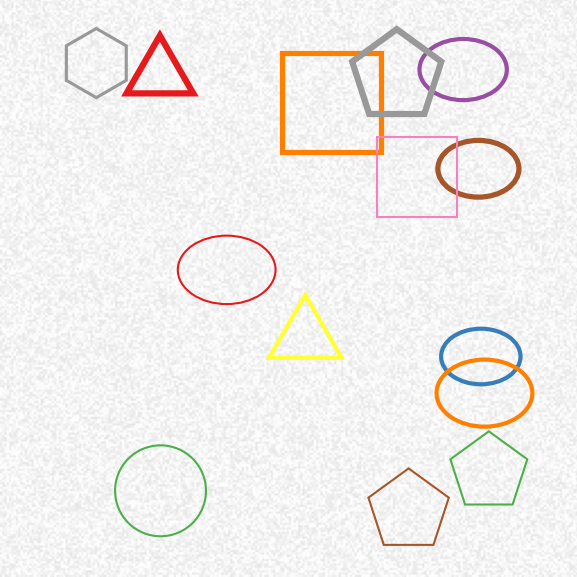[{"shape": "triangle", "thickness": 3, "radius": 0.33, "center": [0.277, 0.871]}, {"shape": "oval", "thickness": 1, "radius": 0.42, "center": [0.393, 0.532]}, {"shape": "oval", "thickness": 2, "radius": 0.34, "center": [0.833, 0.382]}, {"shape": "pentagon", "thickness": 1, "radius": 0.35, "center": [0.846, 0.182]}, {"shape": "circle", "thickness": 1, "radius": 0.39, "center": [0.278, 0.149]}, {"shape": "oval", "thickness": 2, "radius": 0.38, "center": [0.802, 0.879]}, {"shape": "oval", "thickness": 2, "radius": 0.41, "center": [0.839, 0.318]}, {"shape": "square", "thickness": 2.5, "radius": 0.43, "center": [0.574, 0.821]}, {"shape": "triangle", "thickness": 2, "radius": 0.36, "center": [0.529, 0.416]}, {"shape": "oval", "thickness": 2.5, "radius": 0.35, "center": [0.828, 0.707]}, {"shape": "pentagon", "thickness": 1, "radius": 0.37, "center": [0.708, 0.115]}, {"shape": "square", "thickness": 1, "radius": 0.35, "center": [0.723, 0.693]}, {"shape": "pentagon", "thickness": 3, "radius": 0.41, "center": [0.687, 0.867]}, {"shape": "hexagon", "thickness": 1.5, "radius": 0.3, "center": [0.167, 0.89]}]